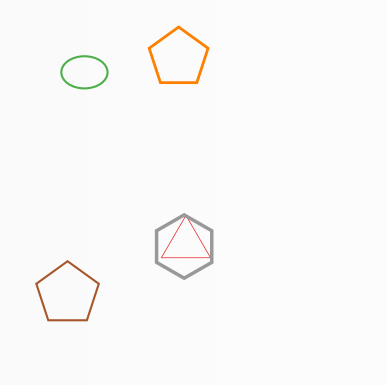[{"shape": "triangle", "thickness": 0.5, "radius": 0.37, "center": [0.48, 0.367]}, {"shape": "oval", "thickness": 1.5, "radius": 0.3, "center": [0.218, 0.812]}, {"shape": "pentagon", "thickness": 2, "radius": 0.4, "center": [0.461, 0.85]}, {"shape": "pentagon", "thickness": 1.5, "radius": 0.42, "center": [0.174, 0.237]}, {"shape": "hexagon", "thickness": 2.5, "radius": 0.41, "center": [0.475, 0.36]}]